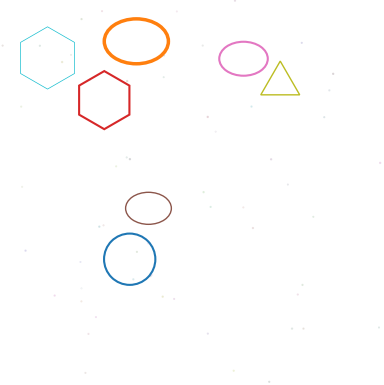[{"shape": "circle", "thickness": 1.5, "radius": 0.33, "center": [0.337, 0.327]}, {"shape": "oval", "thickness": 2.5, "radius": 0.42, "center": [0.354, 0.893]}, {"shape": "hexagon", "thickness": 1.5, "radius": 0.38, "center": [0.271, 0.74]}, {"shape": "oval", "thickness": 1, "radius": 0.3, "center": [0.386, 0.459]}, {"shape": "oval", "thickness": 1.5, "radius": 0.32, "center": [0.633, 0.847]}, {"shape": "triangle", "thickness": 1, "radius": 0.29, "center": [0.728, 0.783]}, {"shape": "hexagon", "thickness": 0.5, "radius": 0.4, "center": [0.123, 0.849]}]